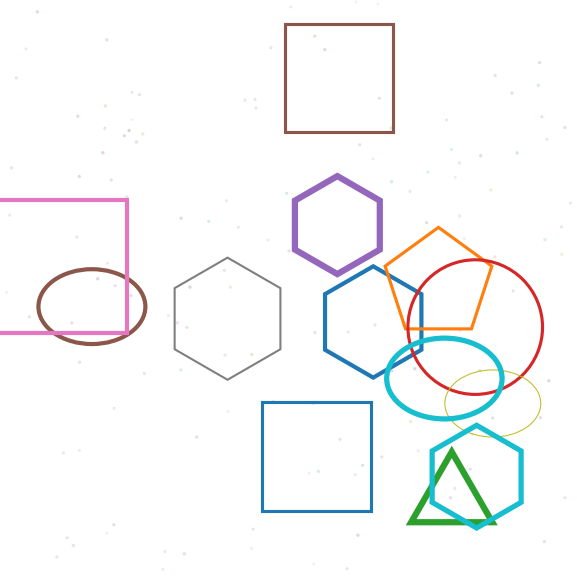[{"shape": "hexagon", "thickness": 2, "radius": 0.48, "center": [0.646, 0.442]}, {"shape": "square", "thickness": 1.5, "radius": 0.47, "center": [0.548, 0.208]}, {"shape": "pentagon", "thickness": 1.5, "radius": 0.49, "center": [0.759, 0.508]}, {"shape": "triangle", "thickness": 3, "radius": 0.41, "center": [0.782, 0.135]}, {"shape": "circle", "thickness": 1.5, "radius": 0.58, "center": [0.823, 0.433]}, {"shape": "hexagon", "thickness": 3, "radius": 0.42, "center": [0.584, 0.609]}, {"shape": "oval", "thickness": 2, "radius": 0.46, "center": [0.159, 0.468]}, {"shape": "square", "thickness": 1.5, "radius": 0.47, "center": [0.586, 0.864]}, {"shape": "square", "thickness": 2, "radius": 0.58, "center": [0.104, 0.537]}, {"shape": "hexagon", "thickness": 1, "radius": 0.53, "center": [0.394, 0.447]}, {"shape": "oval", "thickness": 0.5, "radius": 0.42, "center": [0.853, 0.3]}, {"shape": "hexagon", "thickness": 2.5, "radius": 0.44, "center": [0.825, 0.174]}, {"shape": "oval", "thickness": 2.5, "radius": 0.5, "center": [0.769, 0.344]}]